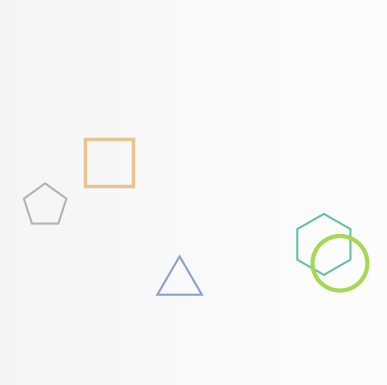[{"shape": "hexagon", "thickness": 1.5, "radius": 0.4, "center": [0.836, 0.365]}, {"shape": "triangle", "thickness": 1.5, "radius": 0.33, "center": [0.464, 0.268]}, {"shape": "circle", "thickness": 3, "radius": 0.35, "center": [0.877, 0.316]}, {"shape": "square", "thickness": 2.5, "radius": 0.31, "center": [0.281, 0.578]}, {"shape": "pentagon", "thickness": 1.5, "radius": 0.29, "center": [0.117, 0.466]}]